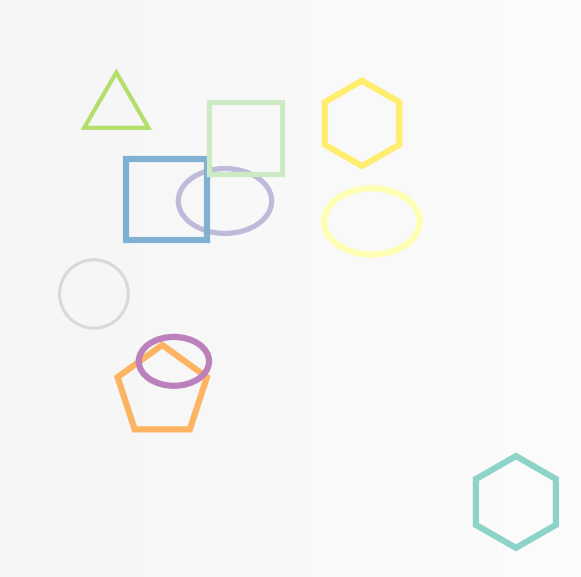[{"shape": "hexagon", "thickness": 3, "radius": 0.4, "center": [0.888, 0.13]}, {"shape": "oval", "thickness": 3, "radius": 0.41, "center": [0.64, 0.616]}, {"shape": "oval", "thickness": 2.5, "radius": 0.4, "center": [0.387, 0.651]}, {"shape": "square", "thickness": 3, "radius": 0.35, "center": [0.287, 0.654]}, {"shape": "pentagon", "thickness": 3, "radius": 0.4, "center": [0.279, 0.321]}, {"shape": "triangle", "thickness": 2, "radius": 0.32, "center": [0.2, 0.81]}, {"shape": "circle", "thickness": 1.5, "radius": 0.3, "center": [0.162, 0.49]}, {"shape": "oval", "thickness": 3, "radius": 0.3, "center": [0.299, 0.373]}, {"shape": "square", "thickness": 2.5, "radius": 0.31, "center": [0.423, 0.761]}, {"shape": "hexagon", "thickness": 3, "radius": 0.37, "center": [0.623, 0.786]}]